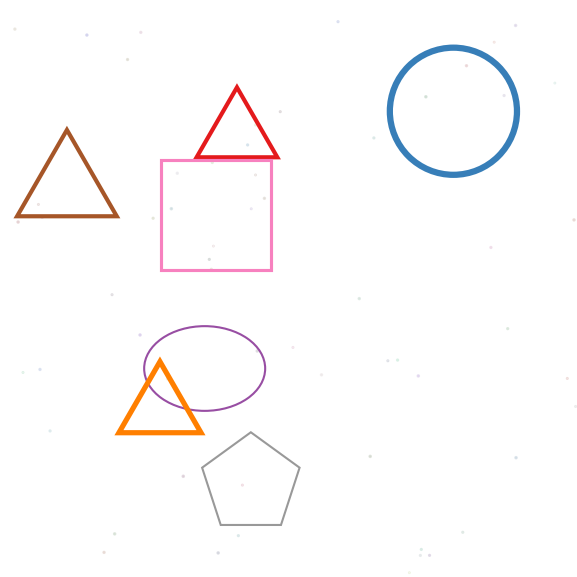[{"shape": "triangle", "thickness": 2, "radius": 0.4, "center": [0.41, 0.767]}, {"shape": "circle", "thickness": 3, "radius": 0.55, "center": [0.785, 0.807]}, {"shape": "oval", "thickness": 1, "radius": 0.52, "center": [0.354, 0.361]}, {"shape": "triangle", "thickness": 2.5, "radius": 0.41, "center": [0.277, 0.291]}, {"shape": "triangle", "thickness": 2, "radius": 0.5, "center": [0.116, 0.674]}, {"shape": "square", "thickness": 1.5, "radius": 0.48, "center": [0.374, 0.626]}, {"shape": "pentagon", "thickness": 1, "radius": 0.44, "center": [0.434, 0.162]}]